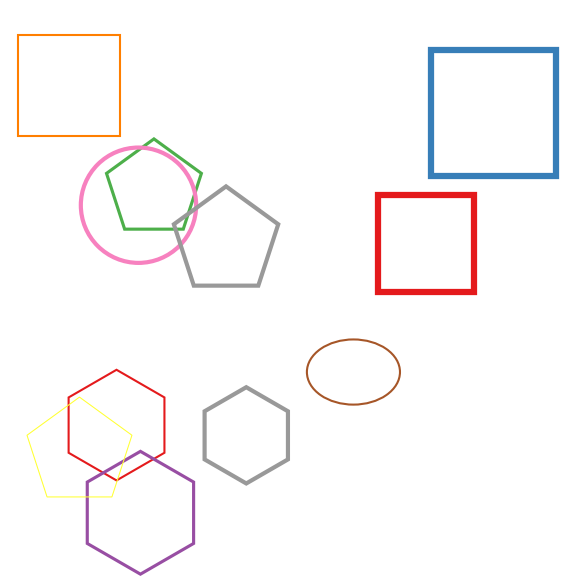[{"shape": "square", "thickness": 3, "radius": 0.42, "center": [0.737, 0.577]}, {"shape": "hexagon", "thickness": 1, "radius": 0.48, "center": [0.202, 0.263]}, {"shape": "square", "thickness": 3, "radius": 0.54, "center": [0.855, 0.803]}, {"shape": "pentagon", "thickness": 1.5, "radius": 0.43, "center": [0.267, 0.672]}, {"shape": "hexagon", "thickness": 1.5, "radius": 0.53, "center": [0.243, 0.111]}, {"shape": "square", "thickness": 1, "radius": 0.44, "center": [0.119, 0.851]}, {"shape": "pentagon", "thickness": 0.5, "radius": 0.48, "center": [0.138, 0.216]}, {"shape": "oval", "thickness": 1, "radius": 0.4, "center": [0.612, 0.355]}, {"shape": "circle", "thickness": 2, "radius": 0.5, "center": [0.24, 0.644]}, {"shape": "hexagon", "thickness": 2, "radius": 0.42, "center": [0.426, 0.245]}, {"shape": "pentagon", "thickness": 2, "radius": 0.48, "center": [0.391, 0.581]}]